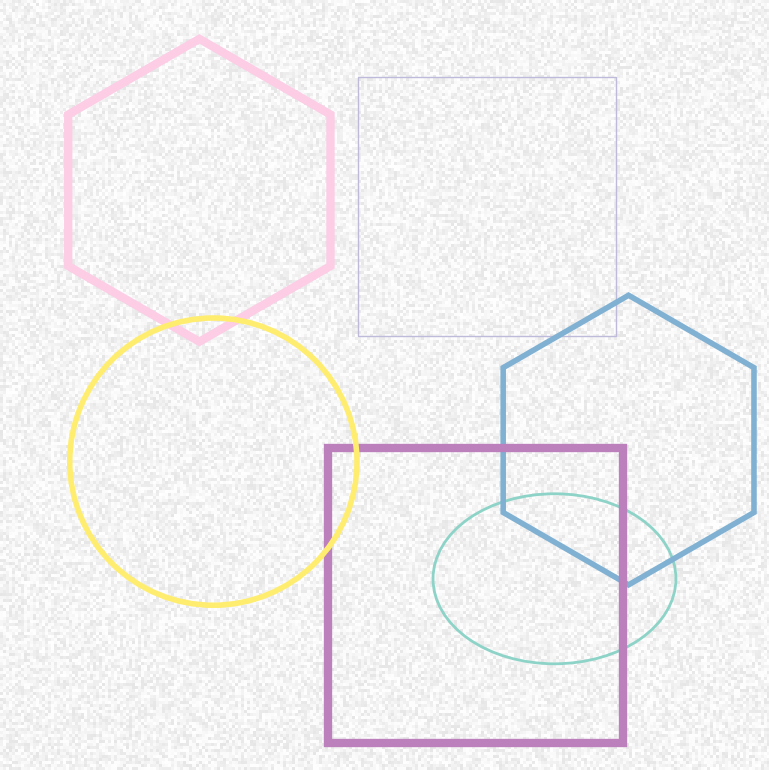[{"shape": "oval", "thickness": 1, "radius": 0.79, "center": [0.72, 0.248]}, {"shape": "square", "thickness": 0.5, "radius": 0.84, "center": [0.633, 0.732]}, {"shape": "hexagon", "thickness": 2, "radius": 0.94, "center": [0.816, 0.428]}, {"shape": "hexagon", "thickness": 3, "radius": 0.98, "center": [0.259, 0.753]}, {"shape": "square", "thickness": 3, "radius": 0.96, "center": [0.617, 0.227]}, {"shape": "circle", "thickness": 2, "radius": 0.93, "center": [0.277, 0.4]}]